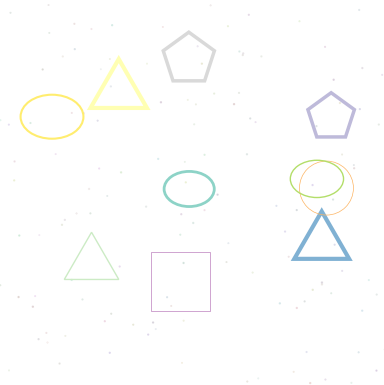[{"shape": "oval", "thickness": 2, "radius": 0.33, "center": [0.491, 0.509]}, {"shape": "triangle", "thickness": 3, "radius": 0.42, "center": [0.308, 0.762]}, {"shape": "pentagon", "thickness": 2.5, "radius": 0.32, "center": [0.86, 0.696]}, {"shape": "triangle", "thickness": 3, "radius": 0.41, "center": [0.836, 0.369]}, {"shape": "circle", "thickness": 0.5, "radius": 0.35, "center": [0.848, 0.511]}, {"shape": "oval", "thickness": 1, "radius": 0.35, "center": [0.823, 0.535]}, {"shape": "pentagon", "thickness": 2.5, "radius": 0.35, "center": [0.49, 0.847]}, {"shape": "square", "thickness": 0.5, "radius": 0.38, "center": [0.468, 0.268]}, {"shape": "triangle", "thickness": 1, "radius": 0.41, "center": [0.238, 0.315]}, {"shape": "oval", "thickness": 1.5, "radius": 0.41, "center": [0.135, 0.697]}]